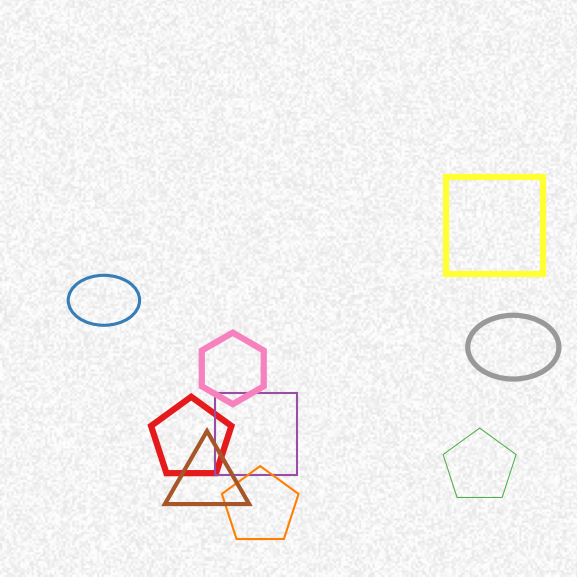[{"shape": "pentagon", "thickness": 3, "radius": 0.37, "center": [0.331, 0.239]}, {"shape": "oval", "thickness": 1.5, "radius": 0.31, "center": [0.18, 0.479]}, {"shape": "pentagon", "thickness": 0.5, "radius": 0.33, "center": [0.83, 0.191]}, {"shape": "square", "thickness": 1, "radius": 0.36, "center": [0.443, 0.247]}, {"shape": "pentagon", "thickness": 1, "radius": 0.35, "center": [0.451, 0.122]}, {"shape": "square", "thickness": 3, "radius": 0.42, "center": [0.857, 0.609]}, {"shape": "triangle", "thickness": 2, "radius": 0.42, "center": [0.358, 0.168]}, {"shape": "hexagon", "thickness": 3, "radius": 0.31, "center": [0.403, 0.361]}, {"shape": "oval", "thickness": 2.5, "radius": 0.39, "center": [0.889, 0.398]}]